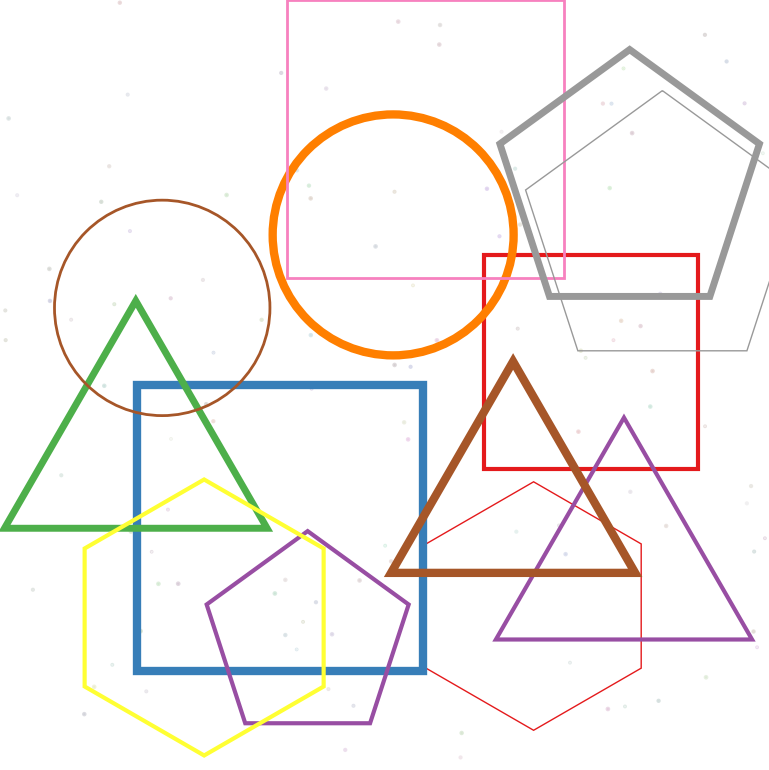[{"shape": "hexagon", "thickness": 0.5, "radius": 0.81, "center": [0.693, 0.213]}, {"shape": "square", "thickness": 1.5, "radius": 0.69, "center": [0.768, 0.53]}, {"shape": "square", "thickness": 3, "radius": 0.93, "center": [0.364, 0.315]}, {"shape": "triangle", "thickness": 2.5, "radius": 0.98, "center": [0.176, 0.412]}, {"shape": "triangle", "thickness": 1.5, "radius": 0.96, "center": [0.81, 0.266]}, {"shape": "pentagon", "thickness": 1.5, "radius": 0.69, "center": [0.4, 0.172]}, {"shape": "circle", "thickness": 3, "radius": 0.78, "center": [0.511, 0.695]}, {"shape": "hexagon", "thickness": 1.5, "radius": 0.9, "center": [0.265, 0.198]}, {"shape": "circle", "thickness": 1, "radius": 0.7, "center": [0.211, 0.6]}, {"shape": "triangle", "thickness": 3, "radius": 0.92, "center": [0.666, 0.348]}, {"shape": "square", "thickness": 1, "radius": 0.9, "center": [0.553, 0.82]}, {"shape": "pentagon", "thickness": 0.5, "radius": 0.93, "center": [0.86, 0.696]}, {"shape": "pentagon", "thickness": 2.5, "radius": 0.89, "center": [0.818, 0.758]}]